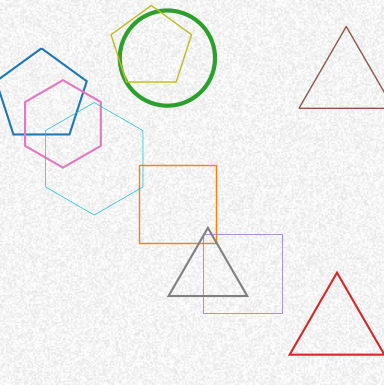[{"shape": "pentagon", "thickness": 1.5, "radius": 0.62, "center": [0.108, 0.751]}, {"shape": "square", "thickness": 1, "radius": 0.51, "center": [0.461, 0.471]}, {"shape": "circle", "thickness": 3, "radius": 0.62, "center": [0.435, 0.849]}, {"shape": "triangle", "thickness": 1.5, "radius": 0.71, "center": [0.875, 0.15]}, {"shape": "square", "thickness": 0.5, "radius": 0.51, "center": [0.63, 0.29]}, {"shape": "triangle", "thickness": 1, "radius": 0.71, "center": [0.899, 0.79]}, {"shape": "hexagon", "thickness": 1.5, "radius": 0.57, "center": [0.163, 0.678]}, {"shape": "triangle", "thickness": 1.5, "radius": 0.59, "center": [0.54, 0.29]}, {"shape": "pentagon", "thickness": 1, "radius": 0.55, "center": [0.393, 0.876]}, {"shape": "hexagon", "thickness": 0.5, "radius": 0.73, "center": [0.245, 0.588]}]